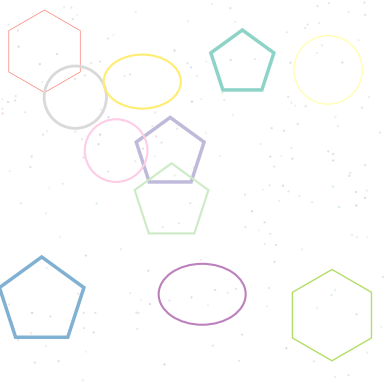[{"shape": "pentagon", "thickness": 2.5, "radius": 0.43, "center": [0.63, 0.836]}, {"shape": "circle", "thickness": 1, "radius": 0.44, "center": [0.852, 0.818]}, {"shape": "pentagon", "thickness": 2.5, "radius": 0.46, "center": [0.442, 0.602]}, {"shape": "hexagon", "thickness": 0.5, "radius": 0.54, "center": [0.116, 0.867]}, {"shape": "pentagon", "thickness": 2.5, "radius": 0.58, "center": [0.108, 0.217]}, {"shape": "hexagon", "thickness": 1, "radius": 0.59, "center": [0.862, 0.181]}, {"shape": "circle", "thickness": 1.5, "radius": 0.41, "center": [0.302, 0.609]}, {"shape": "circle", "thickness": 2, "radius": 0.4, "center": [0.196, 0.748]}, {"shape": "oval", "thickness": 1.5, "radius": 0.57, "center": [0.525, 0.236]}, {"shape": "pentagon", "thickness": 1.5, "radius": 0.5, "center": [0.446, 0.475]}, {"shape": "oval", "thickness": 1.5, "radius": 0.5, "center": [0.369, 0.788]}]